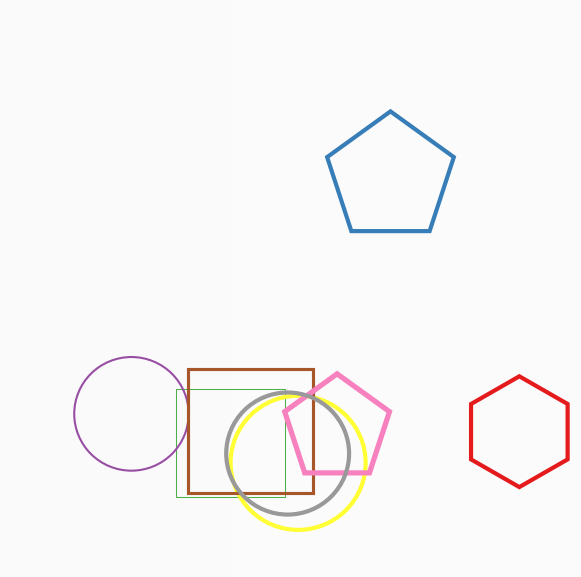[{"shape": "hexagon", "thickness": 2, "radius": 0.48, "center": [0.893, 0.252]}, {"shape": "pentagon", "thickness": 2, "radius": 0.57, "center": [0.672, 0.692]}, {"shape": "square", "thickness": 0.5, "radius": 0.47, "center": [0.396, 0.232]}, {"shape": "circle", "thickness": 1, "radius": 0.49, "center": [0.226, 0.283]}, {"shape": "circle", "thickness": 2, "radius": 0.58, "center": [0.513, 0.198]}, {"shape": "square", "thickness": 1.5, "radius": 0.54, "center": [0.43, 0.253]}, {"shape": "pentagon", "thickness": 2.5, "radius": 0.47, "center": [0.58, 0.257]}, {"shape": "circle", "thickness": 2, "radius": 0.53, "center": [0.495, 0.214]}]